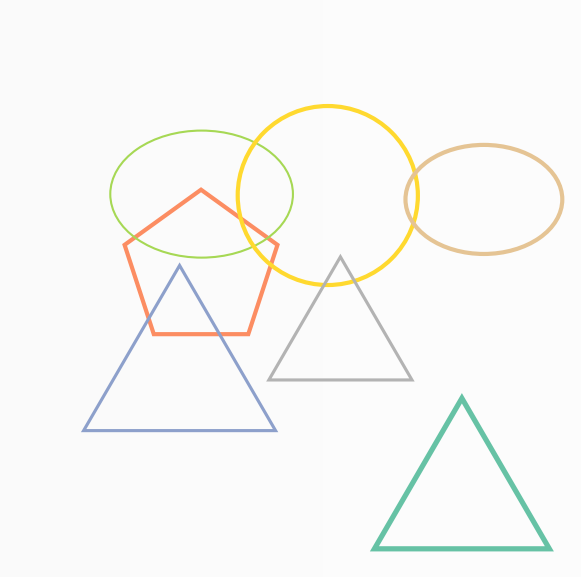[{"shape": "triangle", "thickness": 2.5, "radius": 0.87, "center": [0.795, 0.136]}, {"shape": "pentagon", "thickness": 2, "radius": 0.69, "center": [0.346, 0.532]}, {"shape": "triangle", "thickness": 1.5, "radius": 0.95, "center": [0.309, 0.349]}, {"shape": "oval", "thickness": 1, "radius": 0.79, "center": [0.347, 0.663]}, {"shape": "circle", "thickness": 2, "radius": 0.77, "center": [0.564, 0.661]}, {"shape": "oval", "thickness": 2, "radius": 0.67, "center": [0.832, 0.654]}, {"shape": "triangle", "thickness": 1.5, "radius": 0.71, "center": [0.586, 0.412]}]